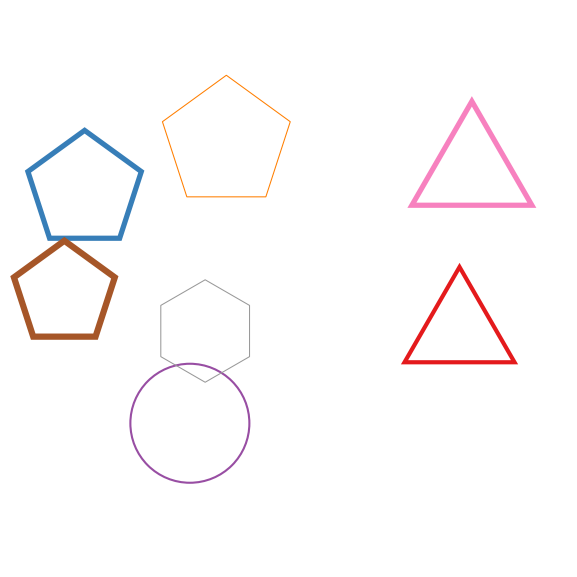[{"shape": "triangle", "thickness": 2, "radius": 0.55, "center": [0.796, 0.427]}, {"shape": "pentagon", "thickness": 2.5, "radius": 0.52, "center": [0.147, 0.67]}, {"shape": "circle", "thickness": 1, "radius": 0.52, "center": [0.329, 0.266]}, {"shape": "pentagon", "thickness": 0.5, "radius": 0.58, "center": [0.392, 0.752]}, {"shape": "pentagon", "thickness": 3, "radius": 0.46, "center": [0.111, 0.49]}, {"shape": "triangle", "thickness": 2.5, "radius": 0.6, "center": [0.817, 0.704]}, {"shape": "hexagon", "thickness": 0.5, "radius": 0.44, "center": [0.355, 0.426]}]